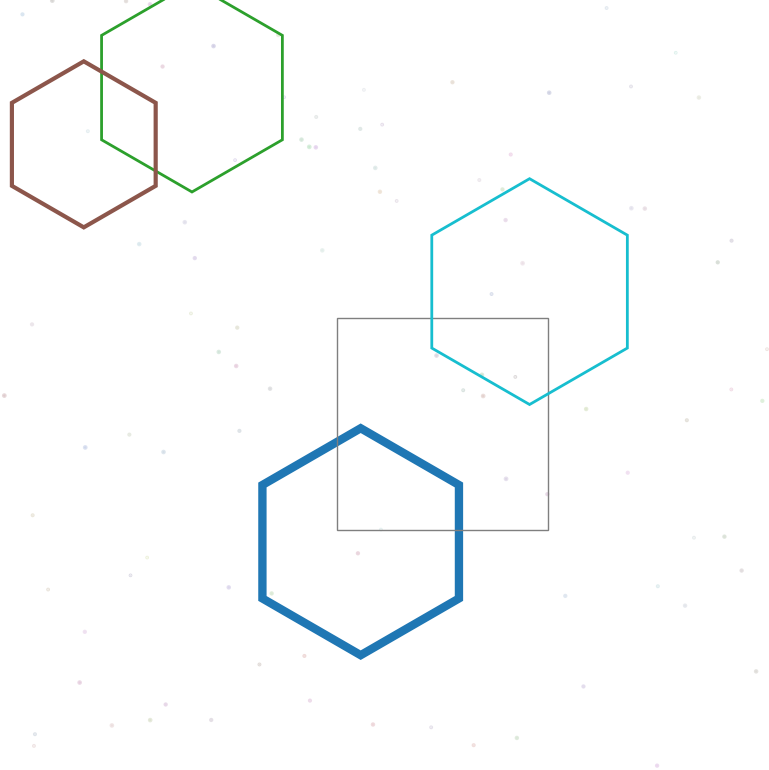[{"shape": "hexagon", "thickness": 3, "radius": 0.74, "center": [0.468, 0.296]}, {"shape": "hexagon", "thickness": 1, "radius": 0.68, "center": [0.249, 0.886]}, {"shape": "hexagon", "thickness": 1.5, "radius": 0.54, "center": [0.109, 0.813]}, {"shape": "square", "thickness": 0.5, "radius": 0.69, "center": [0.575, 0.449]}, {"shape": "hexagon", "thickness": 1, "radius": 0.73, "center": [0.688, 0.621]}]